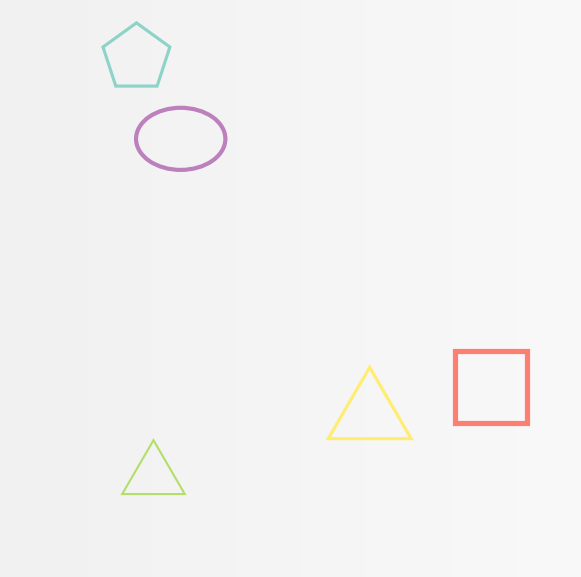[{"shape": "pentagon", "thickness": 1.5, "radius": 0.3, "center": [0.235, 0.899]}, {"shape": "square", "thickness": 2.5, "radius": 0.31, "center": [0.845, 0.329]}, {"shape": "triangle", "thickness": 1, "radius": 0.31, "center": [0.264, 0.175]}, {"shape": "oval", "thickness": 2, "radius": 0.38, "center": [0.311, 0.759]}, {"shape": "triangle", "thickness": 1.5, "radius": 0.41, "center": [0.636, 0.281]}]